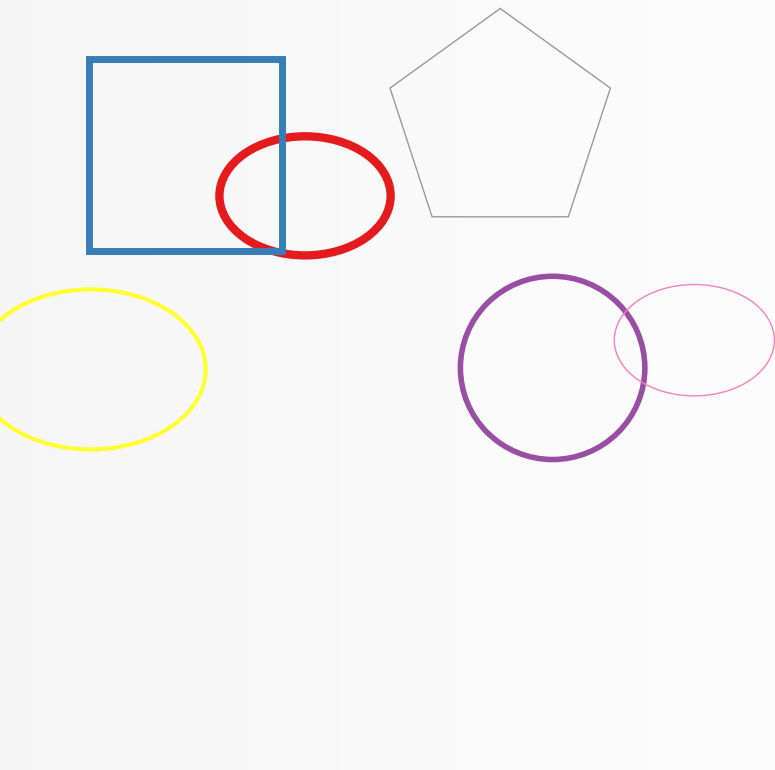[{"shape": "oval", "thickness": 3, "radius": 0.55, "center": [0.394, 0.746]}, {"shape": "square", "thickness": 2.5, "radius": 0.62, "center": [0.24, 0.799]}, {"shape": "circle", "thickness": 2, "radius": 0.6, "center": [0.713, 0.522]}, {"shape": "oval", "thickness": 1.5, "radius": 0.74, "center": [0.117, 0.52]}, {"shape": "oval", "thickness": 0.5, "radius": 0.52, "center": [0.896, 0.558]}, {"shape": "pentagon", "thickness": 0.5, "radius": 0.75, "center": [0.645, 0.839]}]